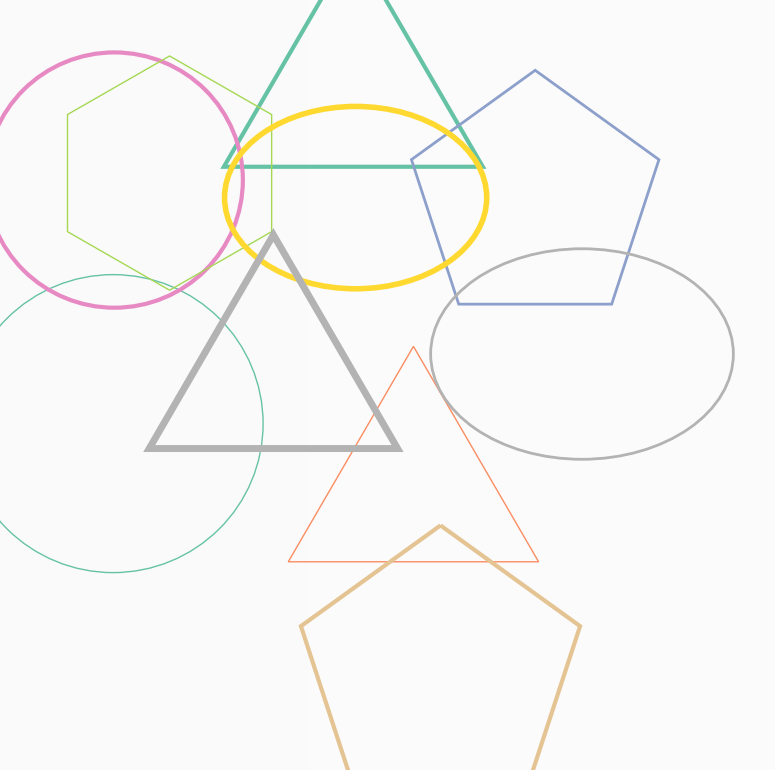[{"shape": "triangle", "thickness": 1.5, "radius": 0.96, "center": [0.456, 0.88]}, {"shape": "circle", "thickness": 0.5, "radius": 0.97, "center": [0.146, 0.45]}, {"shape": "triangle", "thickness": 0.5, "radius": 0.93, "center": [0.533, 0.364]}, {"shape": "pentagon", "thickness": 1, "radius": 0.84, "center": [0.691, 0.741]}, {"shape": "circle", "thickness": 1.5, "radius": 0.83, "center": [0.148, 0.766]}, {"shape": "hexagon", "thickness": 0.5, "radius": 0.76, "center": [0.219, 0.775]}, {"shape": "oval", "thickness": 2, "radius": 0.85, "center": [0.459, 0.743]}, {"shape": "pentagon", "thickness": 1.5, "radius": 0.95, "center": [0.568, 0.128]}, {"shape": "triangle", "thickness": 2.5, "radius": 0.93, "center": [0.353, 0.51]}, {"shape": "oval", "thickness": 1, "radius": 0.98, "center": [0.751, 0.54]}]